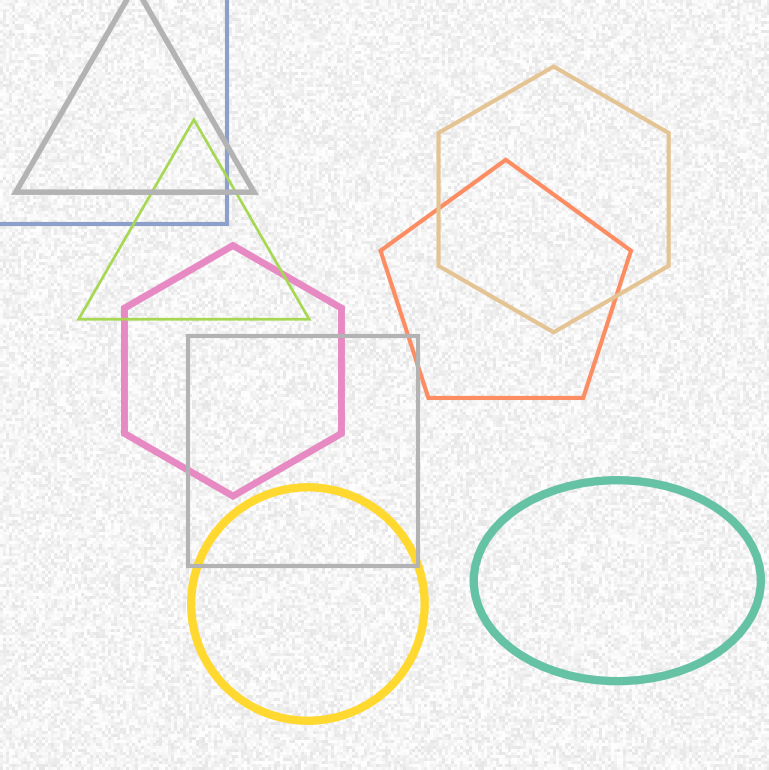[{"shape": "oval", "thickness": 3, "radius": 0.93, "center": [0.802, 0.246]}, {"shape": "pentagon", "thickness": 1.5, "radius": 0.86, "center": [0.657, 0.622]}, {"shape": "square", "thickness": 1.5, "radius": 0.77, "center": [0.14, 0.863]}, {"shape": "hexagon", "thickness": 2.5, "radius": 0.81, "center": [0.303, 0.518]}, {"shape": "triangle", "thickness": 1, "radius": 0.86, "center": [0.252, 0.672]}, {"shape": "circle", "thickness": 3, "radius": 0.76, "center": [0.4, 0.216]}, {"shape": "hexagon", "thickness": 1.5, "radius": 0.86, "center": [0.719, 0.741]}, {"shape": "triangle", "thickness": 2, "radius": 0.89, "center": [0.175, 0.84]}, {"shape": "square", "thickness": 1.5, "radius": 0.75, "center": [0.393, 0.415]}]